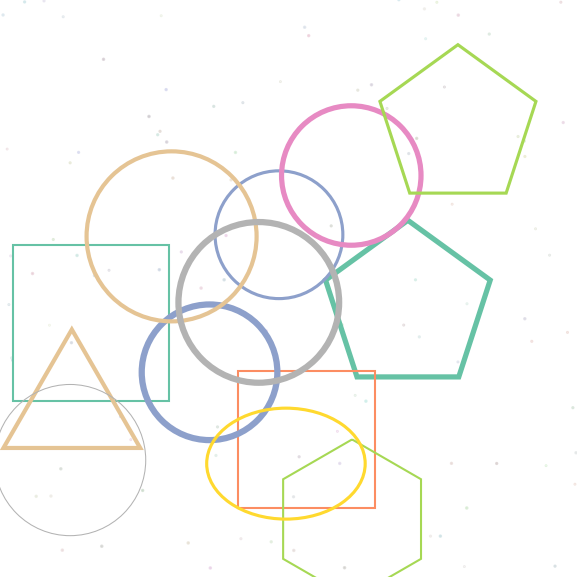[{"shape": "pentagon", "thickness": 2.5, "radius": 0.75, "center": [0.706, 0.468]}, {"shape": "square", "thickness": 1, "radius": 0.68, "center": [0.158, 0.439]}, {"shape": "square", "thickness": 1, "radius": 0.59, "center": [0.531, 0.239]}, {"shape": "circle", "thickness": 3, "radius": 0.59, "center": [0.363, 0.354]}, {"shape": "circle", "thickness": 1.5, "radius": 0.55, "center": [0.483, 0.593]}, {"shape": "circle", "thickness": 2.5, "radius": 0.6, "center": [0.608, 0.695]}, {"shape": "hexagon", "thickness": 1, "radius": 0.69, "center": [0.61, 0.1]}, {"shape": "pentagon", "thickness": 1.5, "radius": 0.71, "center": [0.793, 0.78]}, {"shape": "oval", "thickness": 1.5, "radius": 0.69, "center": [0.495, 0.196]}, {"shape": "circle", "thickness": 2, "radius": 0.74, "center": [0.297, 0.59]}, {"shape": "triangle", "thickness": 2, "radius": 0.68, "center": [0.124, 0.292]}, {"shape": "circle", "thickness": 3, "radius": 0.7, "center": [0.448, 0.476]}, {"shape": "circle", "thickness": 0.5, "radius": 0.65, "center": [0.121, 0.202]}]